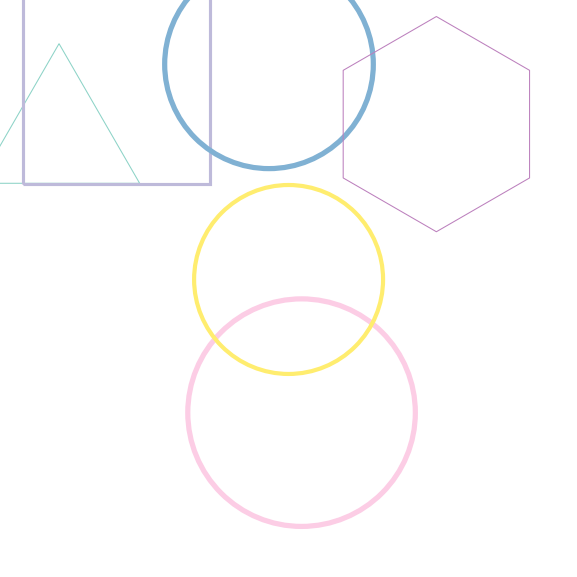[{"shape": "triangle", "thickness": 0.5, "radius": 0.81, "center": [0.102, 0.762]}, {"shape": "square", "thickness": 1.5, "radius": 0.81, "center": [0.202, 0.843]}, {"shape": "circle", "thickness": 2.5, "radius": 0.9, "center": [0.466, 0.888]}, {"shape": "circle", "thickness": 2.5, "radius": 0.99, "center": [0.522, 0.285]}, {"shape": "hexagon", "thickness": 0.5, "radius": 0.93, "center": [0.756, 0.784]}, {"shape": "circle", "thickness": 2, "radius": 0.82, "center": [0.5, 0.515]}]